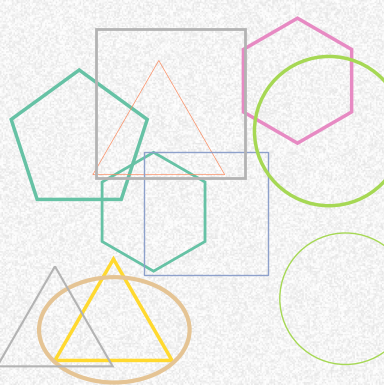[{"shape": "hexagon", "thickness": 2, "radius": 0.77, "center": [0.399, 0.45]}, {"shape": "pentagon", "thickness": 2.5, "radius": 0.93, "center": [0.206, 0.632]}, {"shape": "triangle", "thickness": 0.5, "radius": 0.99, "center": [0.412, 0.645]}, {"shape": "square", "thickness": 1, "radius": 0.8, "center": [0.535, 0.446]}, {"shape": "hexagon", "thickness": 2.5, "radius": 0.81, "center": [0.773, 0.79]}, {"shape": "circle", "thickness": 1, "radius": 0.85, "center": [0.898, 0.224]}, {"shape": "circle", "thickness": 2.5, "radius": 0.97, "center": [0.855, 0.66]}, {"shape": "triangle", "thickness": 2.5, "radius": 0.88, "center": [0.295, 0.152]}, {"shape": "oval", "thickness": 3, "radius": 0.98, "center": [0.297, 0.143]}, {"shape": "triangle", "thickness": 1.5, "radius": 0.87, "center": [0.143, 0.135]}, {"shape": "square", "thickness": 2, "radius": 0.97, "center": [0.442, 0.731]}]